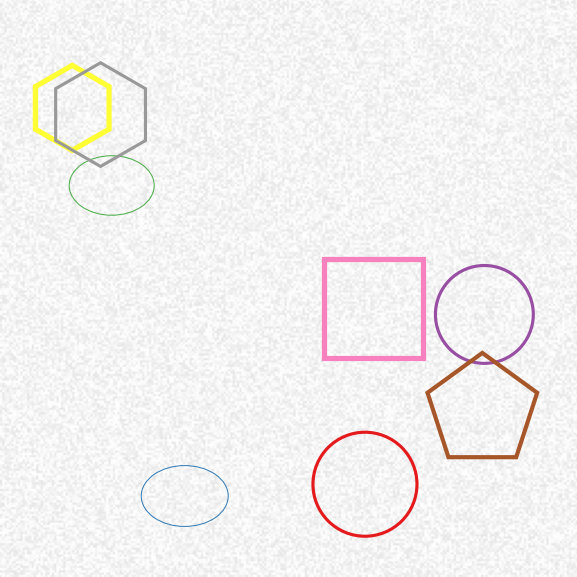[{"shape": "circle", "thickness": 1.5, "radius": 0.45, "center": [0.632, 0.161]}, {"shape": "oval", "thickness": 0.5, "radius": 0.38, "center": [0.32, 0.14]}, {"shape": "oval", "thickness": 0.5, "radius": 0.37, "center": [0.193, 0.678]}, {"shape": "circle", "thickness": 1.5, "radius": 0.42, "center": [0.839, 0.455]}, {"shape": "hexagon", "thickness": 2.5, "radius": 0.37, "center": [0.125, 0.812]}, {"shape": "pentagon", "thickness": 2, "radius": 0.5, "center": [0.835, 0.288]}, {"shape": "square", "thickness": 2.5, "radius": 0.43, "center": [0.646, 0.464]}, {"shape": "hexagon", "thickness": 1.5, "radius": 0.45, "center": [0.174, 0.801]}]